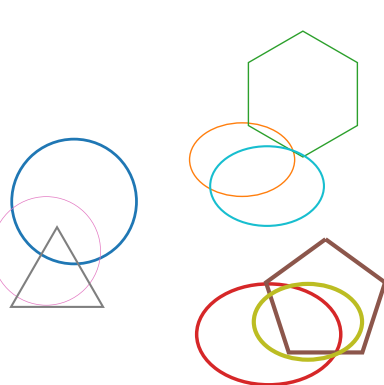[{"shape": "circle", "thickness": 2, "radius": 0.81, "center": [0.192, 0.477]}, {"shape": "oval", "thickness": 1, "radius": 0.68, "center": [0.629, 0.585]}, {"shape": "hexagon", "thickness": 1, "radius": 0.82, "center": [0.787, 0.756]}, {"shape": "oval", "thickness": 2.5, "radius": 0.94, "center": [0.698, 0.132]}, {"shape": "pentagon", "thickness": 3, "radius": 0.81, "center": [0.846, 0.216]}, {"shape": "circle", "thickness": 0.5, "radius": 0.71, "center": [0.12, 0.348]}, {"shape": "triangle", "thickness": 1.5, "radius": 0.69, "center": [0.148, 0.272]}, {"shape": "oval", "thickness": 3, "radius": 0.7, "center": [0.8, 0.164]}, {"shape": "oval", "thickness": 1.5, "radius": 0.74, "center": [0.694, 0.517]}]